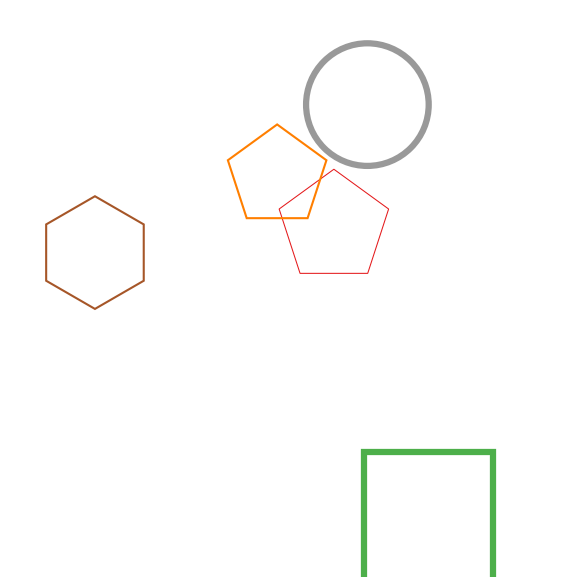[{"shape": "pentagon", "thickness": 0.5, "radius": 0.5, "center": [0.578, 0.606]}, {"shape": "square", "thickness": 3, "radius": 0.56, "center": [0.742, 0.105]}, {"shape": "pentagon", "thickness": 1, "radius": 0.45, "center": [0.48, 0.694]}, {"shape": "hexagon", "thickness": 1, "radius": 0.49, "center": [0.164, 0.562]}, {"shape": "circle", "thickness": 3, "radius": 0.53, "center": [0.636, 0.818]}]